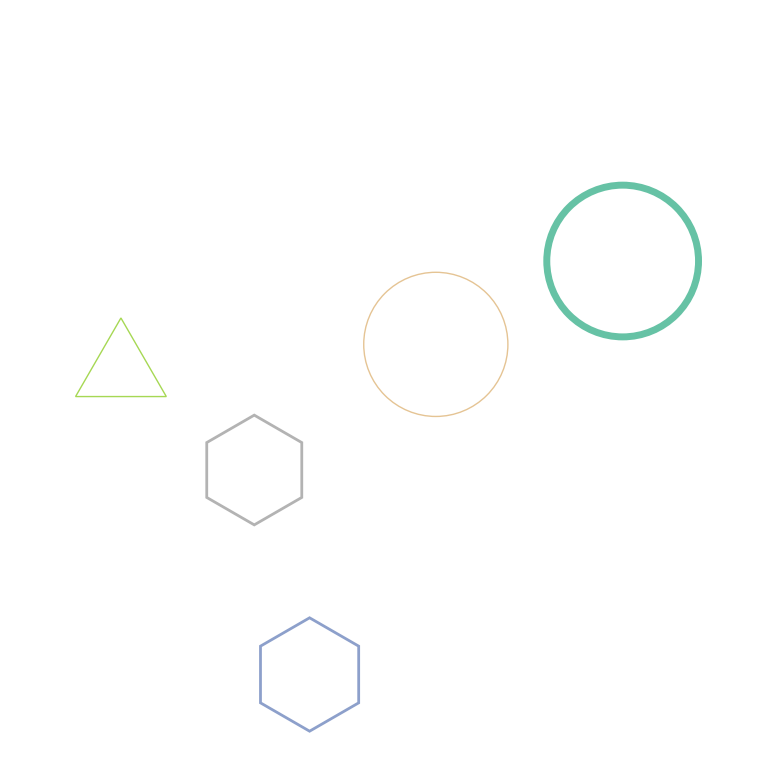[{"shape": "circle", "thickness": 2.5, "radius": 0.49, "center": [0.809, 0.661]}, {"shape": "hexagon", "thickness": 1, "radius": 0.37, "center": [0.402, 0.124]}, {"shape": "triangle", "thickness": 0.5, "radius": 0.34, "center": [0.157, 0.519]}, {"shape": "circle", "thickness": 0.5, "radius": 0.47, "center": [0.566, 0.553]}, {"shape": "hexagon", "thickness": 1, "radius": 0.36, "center": [0.33, 0.39]}]